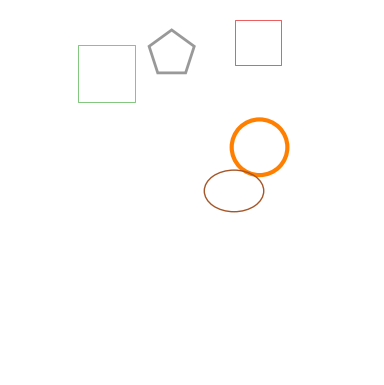[{"shape": "square", "thickness": 0.5, "radius": 0.3, "center": [0.67, 0.89]}, {"shape": "square", "thickness": 0.5, "radius": 0.37, "center": [0.276, 0.809]}, {"shape": "circle", "thickness": 3, "radius": 0.36, "center": [0.674, 0.618]}, {"shape": "oval", "thickness": 1, "radius": 0.39, "center": [0.608, 0.504]}, {"shape": "pentagon", "thickness": 2, "radius": 0.31, "center": [0.446, 0.861]}]